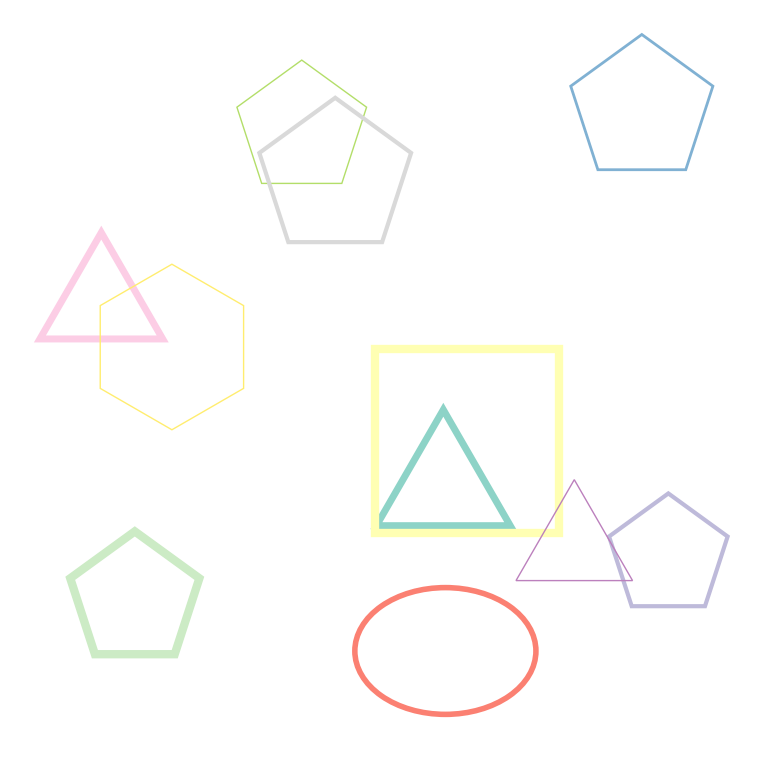[{"shape": "triangle", "thickness": 2.5, "radius": 0.5, "center": [0.576, 0.368]}, {"shape": "square", "thickness": 3, "radius": 0.6, "center": [0.606, 0.427]}, {"shape": "pentagon", "thickness": 1.5, "radius": 0.4, "center": [0.868, 0.278]}, {"shape": "oval", "thickness": 2, "radius": 0.59, "center": [0.578, 0.155]}, {"shape": "pentagon", "thickness": 1, "radius": 0.49, "center": [0.834, 0.858]}, {"shape": "pentagon", "thickness": 0.5, "radius": 0.44, "center": [0.392, 0.833]}, {"shape": "triangle", "thickness": 2.5, "radius": 0.46, "center": [0.132, 0.606]}, {"shape": "pentagon", "thickness": 1.5, "radius": 0.52, "center": [0.435, 0.769]}, {"shape": "triangle", "thickness": 0.5, "radius": 0.44, "center": [0.746, 0.29]}, {"shape": "pentagon", "thickness": 3, "radius": 0.44, "center": [0.175, 0.222]}, {"shape": "hexagon", "thickness": 0.5, "radius": 0.54, "center": [0.223, 0.549]}]